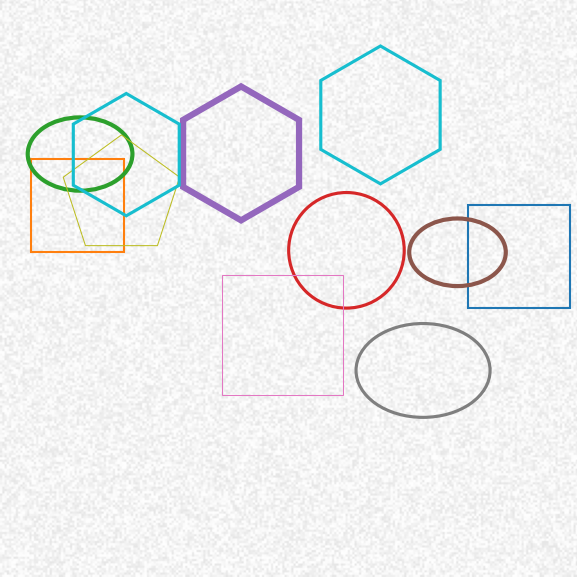[{"shape": "square", "thickness": 1, "radius": 0.44, "center": [0.899, 0.556]}, {"shape": "square", "thickness": 1, "radius": 0.4, "center": [0.134, 0.643]}, {"shape": "oval", "thickness": 2, "radius": 0.45, "center": [0.139, 0.732]}, {"shape": "circle", "thickness": 1.5, "radius": 0.5, "center": [0.6, 0.566]}, {"shape": "hexagon", "thickness": 3, "radius": 0.58, "center": [0.417, 0.734]}, {"shape": "oval", "thickness": 2, "radius": 0.42, "center": [0.792, 0.562]}, {"shape": "square", "thickness": 0.5, "radius": 0.52, "center": [0.49, 0.419]}, {"shape": "oval", "thickness": 1.5, "radius": 0.58, "center": [0.733, 0.358]}, {"shape": "pentagon", "thickness": 0.5, "radius": 0.53, "center": [0.21, 0.66]}, {"shape": "hexagon", "thickness": 1.5, "radius": 0.6, "center": [0.659, 0.8]}, {"shape": "hexagon", "thickness": 1.5, "radius": 0.53, "center": [0.219, 0.731]}]